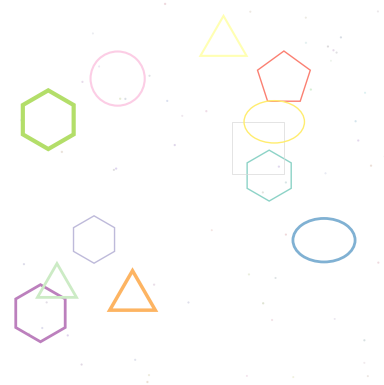[{"shape": "hexagon", "thickness": 1, "radius": 0.33, "center": [0.699, 0.544]}, {"shape": "triangle", "thickness": 1.5, "radius": 0.35, "center": [0.58, 0.89]}, {"shape": "hexagon", "thickness": 1, "radius": 0.31, "center": [0.244, 0.378]}, {"shape": "pentagon", "thickness": 1, "radius": 0.36, "center": [0.737, 0.795]}, {"shape": "oval", "thickness": 2, "radius": 0.4, "center": [0.842, 0.376]}, {"shape": "triangle", "thickness": 2.5, "radius": 0.34, "center": [0.344, 0.229]}, {"shape": "hexagon", "thickness": 3, "radius": 0.38, "center": [0.125, 0.689]}, {"shape": "circle", "thickness": 1.5, "radius": 0.35, "center": [0.306, 0.796]}, {"shape": "square", "thickness": 0.5, "radius": 0.34, "center": [0.67, 0.615]}, {"shape": "hexagon", "thickness": 2, "radius": 0.37, "center": [0.105, 0.186]}, {"shape": "triangle", "thickness": 2, "radius": 0.29, "center": [0.148, 0.257]}, {"shape": "oval", "thickness": 1, "radius": 0.39, "center": [0.712, 0.684]}]